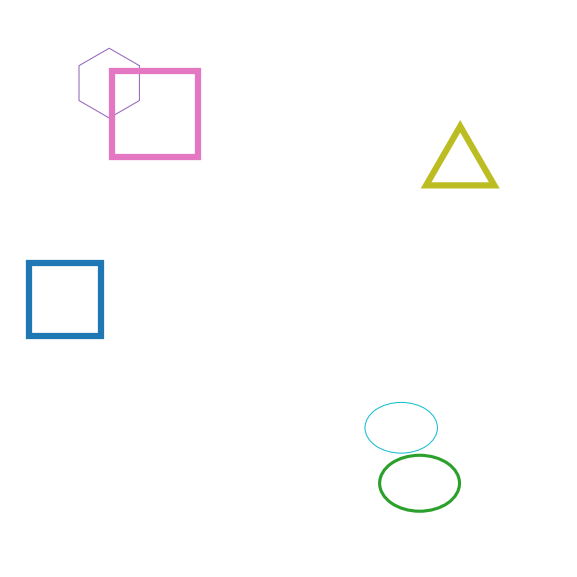[{"shape": "square", "thickness": 3, "radius": 0.31, "center": [0.112, 0.48]}, {"shape": "oval", "thickness": 1.5, "radius": 0.35, "center": [0.727, 0.162]}, {"shape": "hexagon", "thickness": 0.5, "radius": 0.3, "center": [0.189, 0.855]}, {"shape": "square", "thickness": 3, "radius": 0.37, "center": [0.268, 0.801]}, {"shape": "triangle", "thickness": 3, "radius": 0.34, "center": [0.797, 0.712]}, {"shape": "oval", "thickness": 0.5, "radius": 0.31, "center": [0.695, 0.258]}]